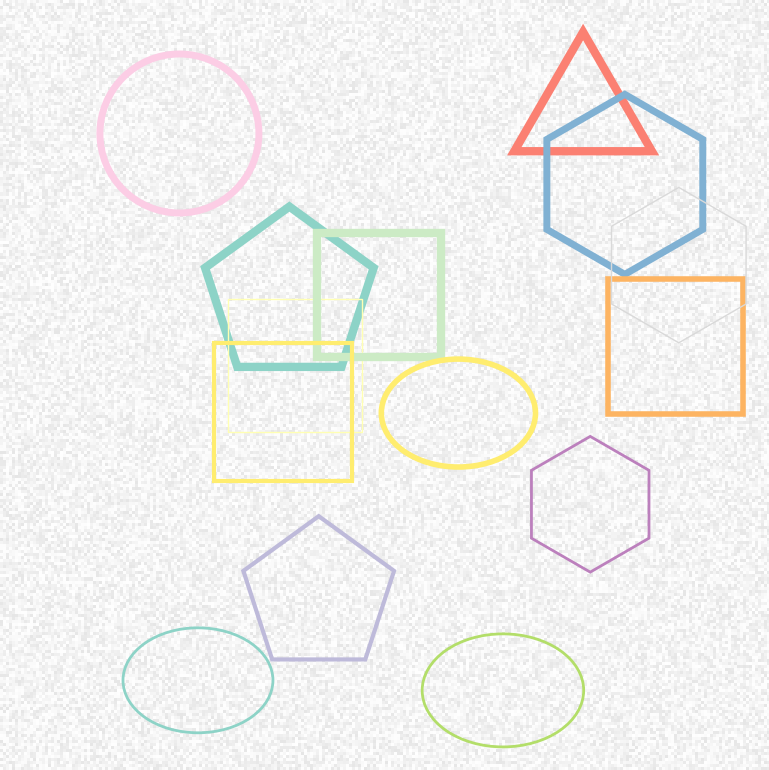[{"shape": "oval", "thickness": 1, "radius": 0.49, "center": [0.257, 0.116]}, {"shape": "pentagon", "thickness": 3, "radius": 0.58, "center": [0.376, 0.617]}, {"shape": "square", "thickness": 0.5, "radius": 0.43, "center": [0.383, 0.525]}, {"shape": "pentagon", "thickness": 1.5, "radius": 0.51, "center": [0.414, 0.227]}, {"shape": "triangle", "thickness": 3, "radius": 0.52, "center": [0.757, 0.855]}, {"shape": "hexagon", "thickness": 2.5, "radius": 0.58, "center": [0.811, 0.761]}, {"shape": "square", "thickness": 2, "radius": 0.44, "center": [0.877, 0.55]}, {"shape": "oval", "thickness": 1, "radius": 0.52, "center": [0.653, 0.103]}, {"shape": "circle", "thickness": 2.5, "radius": 0.52, "center": [0.233, 0.827]}, {"shape": "hexagon", "thickness": 0.5, "radius": 0.5, "center": [0.882, 0.656]}, {"shape": "hexagon", "thickness": 1, "radius": 0.44, "center": [0.767, 0.345]}, {"shape": "square", "thickness": 3, "radius": 0.4, "center": [0.492, 0.617]}, {"shape": "square", "thickness": 1.5, "radius": 0.45, "center": [0.367, 0.465]}, {"shape": "oval", "thickness": 2, "radius": 0.5, "center": [0.595, 0.464]}]